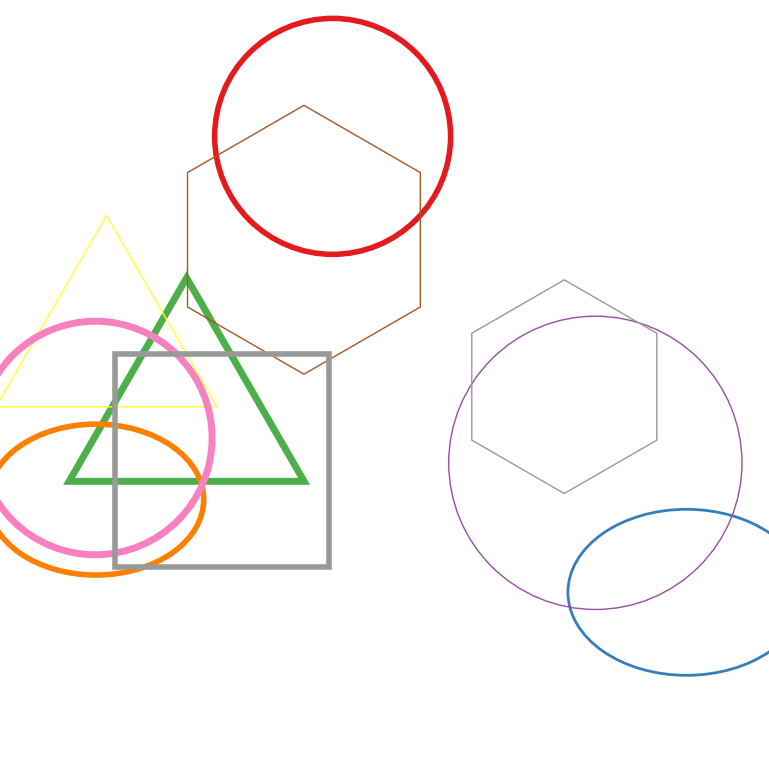[{"shape": "circle", "thickness": 2, "radius": 0.77, "center": [0.432, 0.823]}, {"shape": "oval", "thickness": 1, "radius": 0.77, "center": [0.892, 0.231]}, {"shape": "triangle", "thickness": 2.5, "radius": 0.88, "center": [0.242, 0.463]}, {"shape": "circle", "thickness": 0.5, "radius": 0.95, "center": [0.773, 0.399]}, {"shape": "oval", "thickness": 2, "radius": 0.7, "center": [0.125, 0.351]}, {"shape": "triangle", "thickness": 0.5, "radius": 0.83, "center": [0.138, 0.555]}, {"shape": "hexagon", "thickness": 0.5, "radius": 0.87, "center": [0.395, 0.689]}, {"shape": "circle", "thickness": 2.5, "radius": 0.76, "center": [0.124, 0.431]}, {"shape": "square", "thickness": 2, "radius": 0.69, "center": [0.288, 0.402]}, {"shape": "hexagon", "thickness": 0.5, "radius": 0.69, "center": [0.733, 0.498]}]